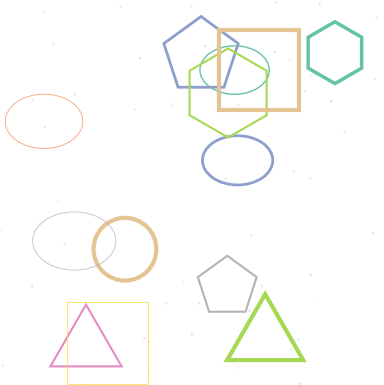[{"shape": "oval", "thickness": 1, "radius": 0.45, "center": [0.609, 0.818]}, {"shape": "hexagon", "thickness": 2.5, "radius": 0.4, "center": [0.87, 0.863]}, {"shape": "oval", "thickness": 0.5, "radius": 0.5, "center": [0.114, 0.685]}, {"shape": "oval", "thickness": 2, "radius": 0.46, "center": [0.617, 0.584]}, {"shape": "pentagon", "thickness": 2, "radius": 0.51, "center": [0.522, 0.856]}, {"shape": "triangle", "thickness": 1.5, "radius": 0.53, "center": [0.223, 0.102]}, {"shape": "triangle", "thickness": 3, "radius": 0.57, "center": [0.689, 0.122]}, {"shape": "hexagon", "thickness": 1.5, "radius": 0.58, "center": [0.593, 0.759]}, {"shape": "square", "thickness": 0.5, "radius": 0.53, "center": [0.279, 0.109]}, {"shape": "square", "thickness": 3, "radius": 0.52, "center": [0.673, 0.819]}, {"shape": "circle", "thickness": 3, "radius": 0.41, "center": [0.325, 0.353]}, {"shape": "pentagon", "thickness": 1.5, "radius": 0.4, "center": [0.59, 0.255]}, {"shape": "oval", "thickness": 0.5, "radius": 0.54, "center": [0.193, 0.374]}]